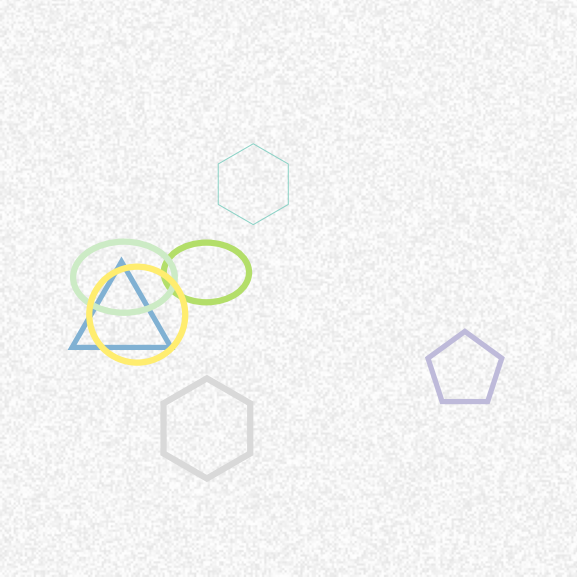[{"shape": "hexagon", "thickness": 0.5, "radius": 0.35, "center": [0.439, 0.68]}, {"shape": "pentagon", "thickness": 2.5, "radius": 0.34, "center": [0.805, 0.358]}, {"shape": "triangle", "thickness": 2.5, "radius": 0.49, "center": [0.21, 0.447]}, {"shape": "oval", "thickness": 3, "radius": 0.37, "center": [0.357, 0.527]}, {"shape": "hexagon", "thickness": 3, "radius": 0.43, "center": [0.358, 0.257]}, {"shape": "oval", "thickness": 3, "radius": 0.44, "center": [0.215, 0.519]}, {"shape": "circle", "thickness": 3, "radius": 0.42, "center": [0.238, 0.454]}]